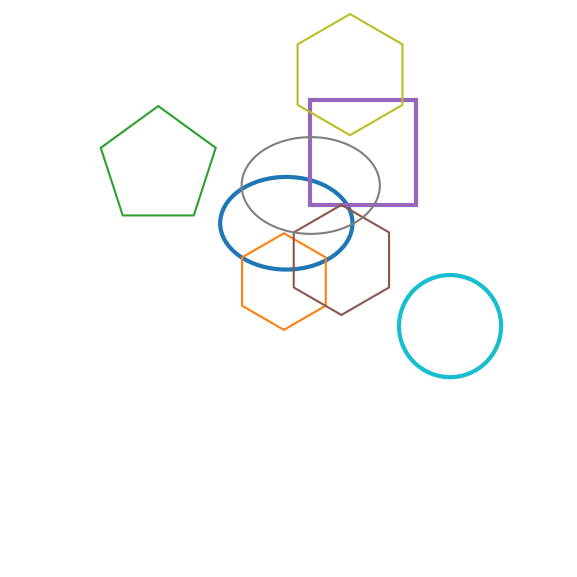[{"shape": "oval", "thickness": 2, "radius": 0.57, "center": [0.496, 0.613]}, {"shape": "hexagon", "thickness": 1, "radius": 0.42, "center": [0.492, 0.512]}, {"shape": "pentagon", "thickness": 1, "radius": 0.52, "center": [0.274, 0.711]}, {"shape": "square", "thickness": 2, "radius": 0.46, "center": [0.628, 0.735]}, {"shape": "hexagon", "thickness": 1, "radius": 0.48, "center": [0.591, 0.549]}, {"shape": "oval", "thickness": 1, "radius": 0.6, "center": [0.538, 0.678]}, {"shape": "hexagon", "thickness": 1, "radius": 0.52, "center": [0.606, 0.87]}, {"shape": "circle", "thickness": 2, "radius": 0.44, "center": [0.779, 0.434]}]